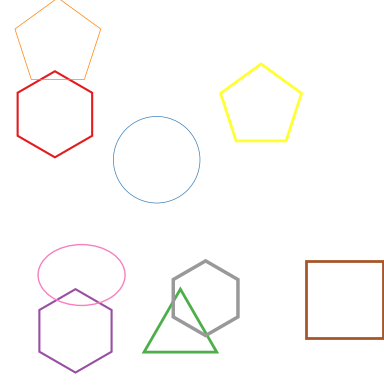[{"shape": "hexagon", "thickness": 1.5, "radius": 0.56, "center": [0.143, 0.703]}, {"shape": "circle", "thickness": 0.5, "radius": 0.56, "center": [0.407, 0.585]}, {"shape": "triangle", "thickness": 2, "radius": 0.55, "center": [0.469, 0.14]}, {"shape": "hexagon", "thickness": 1.5, "radius": 0.54, "center": [0.196, 0.141]}, {"shape": "pentagon", "thickness": 0.5, "radius": 0.59, "center": [0.15, 0.888]}, {"shape": "pentagon", "thickness": 2, "radius": 0.55, "center": [0.678, 0.723]}, {"shape": "square", "thickness": 2, "radius": 0.5, "center": [0.894, 0.222]}, {"shape": "oval", "thickness": 1, "radius": 0.56, "center": [0.212, 0.286]}, {"shape": "hexagon", "thickness": 2.5, "radius": 0.49, "center": [0.534, 0.225]}]